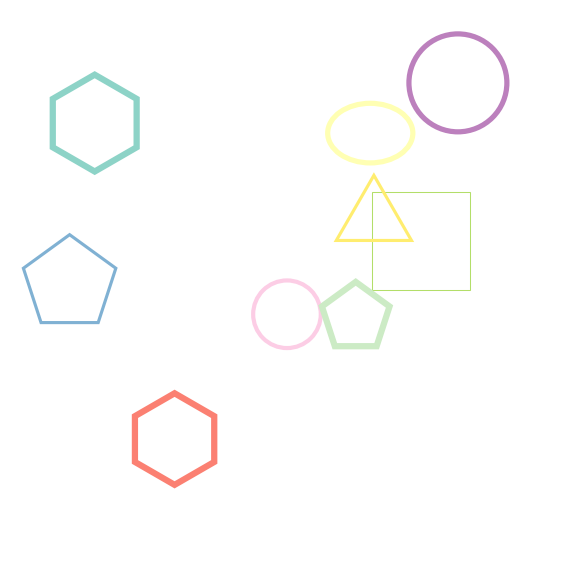[{"shape": "hexagon", "thickness": 3, "radius": 0.42, "center": [0.164, 0.786]}, {"shape": "oval", "thickness": 2.5, "radius": 0.37, "center": [0.641, 0.769]}, {"shape": "hexagon", "thickness": 3, "radius": 0.4, "center": [0.302, 0.239]}, {"shape": "pentagon", "thickness": 1.5, "radius": 0.42, "center": [0.121, 0.509]}, {"shape": "square", "thickness": 0.5, "radius": 0.43, "center": [0.729, 0.582]}, {"shape": "circle", "thickness": 2, "radius": 0.29, "center": [0.497, 0.455]}, {"shape": "circle", "thickness": 2.5, "radius": 0.42, "center": [0.793, 0.856]}, {"shape": "pentagon", "thickness": 3, "radius": 0.31, "center": [0.616, 0.449]}, {"shape": "triangle", "thickness": 1.5, "radius": 0.38, "center": [0.647, 0.62]}]